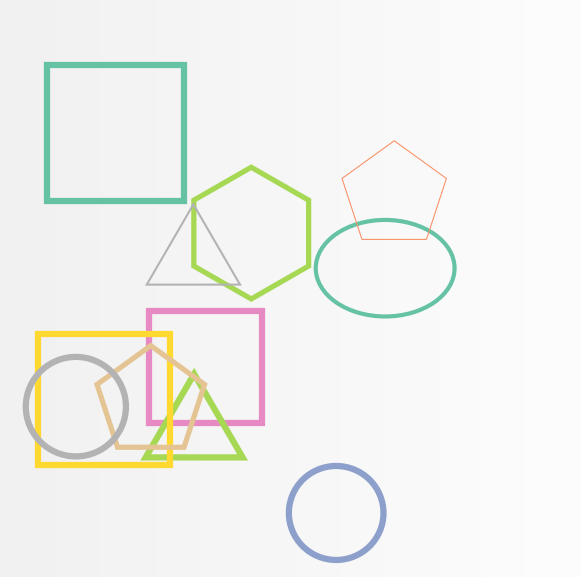[{"shape": "square", "thickness": 3, "radius": 0.59, "center": [0.198, 0.769]}, {"shape": "oval", "thickness": 2, "radius": 0.6, "center": [0.663, 0.535]}, {"shape": "pentagon", "thickness": 0.5, "radius": 0.47, "center": [0.678, 0.661]}, {"shape": "circle", "thickness": 3, "radius": 0.41, "center": [0.578, 0.111]}, {"shape": "square", "thickness": 3, "radius": 0.49, "center": [0.354, 0.364]}, {"shape": "hexagon", "thickness": 2.5, "radius": 0.57, "center": [0.432, 0.595]}, {"shape": "triangle", "thickness": 3, "radius": 0.48, "center": [0.334, 0.255]}, {"shape": "square", "thickness": 3, "radius": 0.57, "center": [0.18, 0.307]}, {"shape": "pentagon", "thickness": 2.5, "radius": 0.49, "center": [0.259, 0.303]}, {"shape": "triangle", "thickness": 1, "radius": 0.46, "center": [0.333, 0.553]}, {"shape": "circle", "thickness": 3, "radius": 0.43, "center": [0.131, 0.295]}]